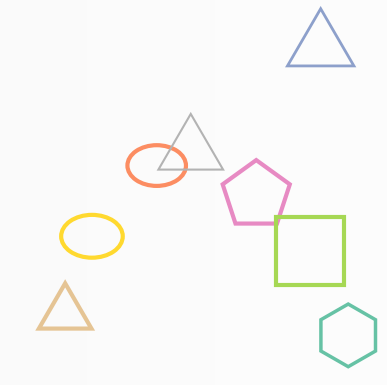[{"shape": "hexagon", "thickness": 2.5, "radius": 0.41, "center": [0.899, 0.129]}, {"shape": "oval", "thickness": 3, "radius": 0.38, "center": [0.404, 0.57]}, {"shape": "triangle", "thickness": 2, "radius": 0.5, "center": [0.828, 0.878]}, {"shape": "pentagon", "thickness": 3, "radius": 0.46, "center": [0.661, 0.493]}, {"shape": "square", "thickness": 3, "radius": 0.44, "center": [0.799, 0.349]}, {"shape": "oval", "thickness": 3, "radius": 0.4, "center": [0.237, 0.386]}, {"shape": "triangle", "thickness": 3, "radius": 0.39, "center": [0.168, 0.186]}, {"shape": "triangle", "thickness": 1.5, "radius": 0.48, "center": [0.492, 0.608]}]